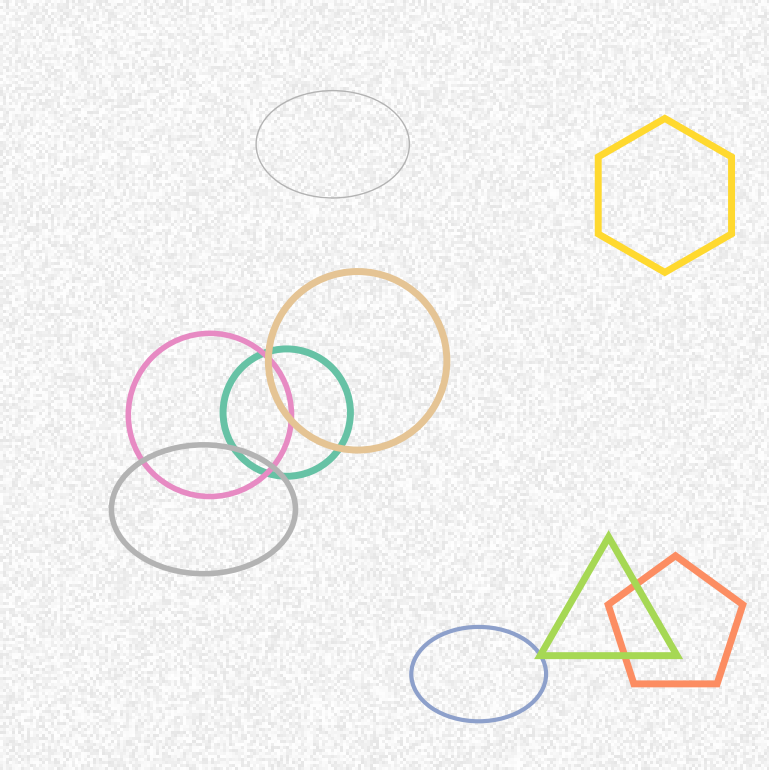[{"shape": "circle", "thickness": 2.5, "radius": 0.41, "center": [0.372, 0.464]}, {"shape": "pentagon", "thickness": 2.5, "radius": 0.46, "center": [0.877, 0.186]}, {"shape": "oval", "thickness": 1.5, "radius": 0.44, "center": [0.622, 0.125]}, {"shape": "circle", "thickness": 2, "radius": 0.53, "center": [0.273, 0.461]}, {"shape": "triangle", "thickness": 2.5, "radius": 0.51, "center": [0.79, 0.2]}, {"shape": "hexagon", "thickness": 2.5, "radius": 0.5, "center": [0.863, 0.746]}, {"shape": "circle", "thickness": 2.5, "radius": 0.58, "center": [0.464, 0.531]}, {"shape": "oval", "thickness": 2, "radius": 0.6, "center": [0.264, 0.339]}, {"shape": "oval", "thickness": 0.5, "radius": 0.5, "center": [0.432, 0.813]}]